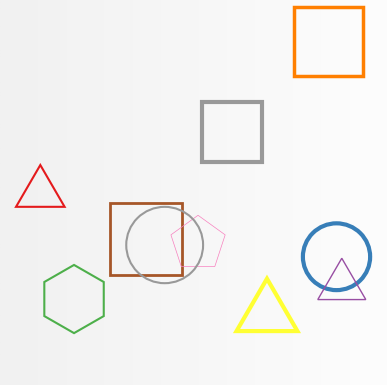[{"shape": "triangle", "thickness": 1.5, "radius": 0.36, "center": [0.104, 0.499]}, {"shape": "circle", "thickness": 3, "radius": 0.43, "center": [0.868, 0.333]}, {"shape": "hexagon", "thickness": 1.5, "radius": 0.44, "center": [0.191, 0.223]}, {"shape": "triangle", "thickness": 1, "radius": 0.36, "center": [0.882, 0.258]}, {"shape": "square", "thickness": 2.5, "radius": 0.45, "center": [0.847, 0.892]}, {"shape": "triangle", "thickness": 3, "radius": 0.45, "center": [0.689, 0.185]}, {"shape": "square", "thickness": 2, "radius": 0.46, "center": [0.376, 0.379]}, {"shape": "pentagon", "thickness": 0.5, "radius": 0.37, "center": [0.511, 0.367]}, {"shape": "circle", "thickness": 1.5, "radius": 0.5, "center": [0.425, 0.364]}, {"shape": "square", "thickness": 3, "radius": 0.39, "center": [0.598, 0.658]}]